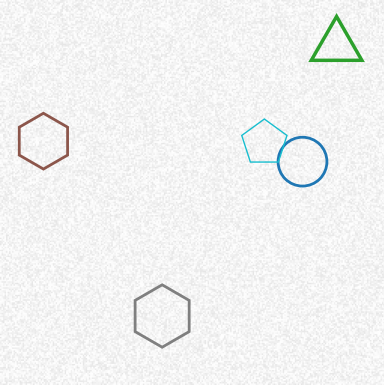[{"shape": "circle", "thickness": 2, "radius": 0.32, "center": [0.786, 0.58]}, {"shape": "triangle", "thickness": 2.5, "radius": 0.38, "center": [0.874, 0.881]}, {"shape": "hexagon", "thickness": 2, "radius": 0.36, "center": [0.113, 0.633]}, {"shape": "hexagon", "thickness": 2, "radius": 0.41, "center": [0.421, 0.179]}, {"shape": "pentagon", "thickness": 1, "radius": 0.31, "center": [0.687, 0.629]}]